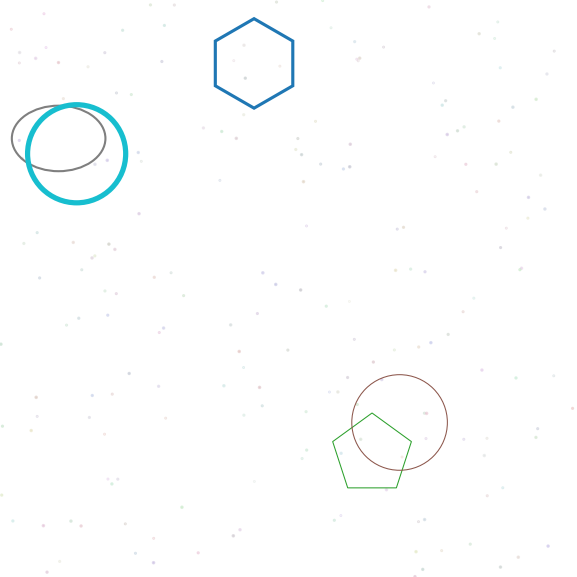[{"shape": "hexagon", "thickness": 1.5, "radius": 0.39, "center": [0.44, 0.889]}, {"shape": "pentagon", "thickness": 0.5, "radius": 0.36, "center": [0.644, 0.212]}, {"shape": "circle", "thickness": 0.5, "radius": 0.41, "center": [0.692, 0.268]}, {"shape": "oval", "thickness": 1, "radius": 0.41, "center": [0.102, 0.759]}, {"shape": "circle", "thickness": 2.5, "radius": 0.42, "center": [0.133, 0.733]}]